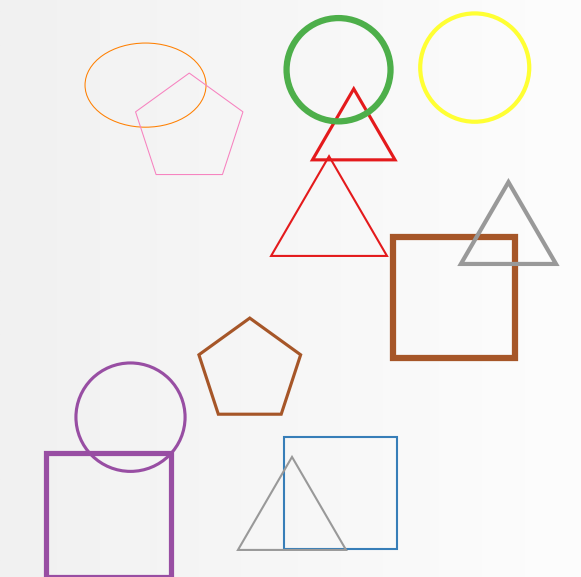[{"shape": "triangle", "thickness": 1, "radius": 0.58, "center": [0.566, 0.614]}, {"shape": "triangle", "thickness": 1.5, "radius": 0.41, "center": [0.609, 0.763]}, {"shape": "square", "thickness": 1, "radius": 0.49, "center": [0.586, 0.146]}, {"shape": "circle", "thickness": 3, "radius": 0.45, "center": [0.582, 0.878]}, {"shape": "circle", "thickness": 1.5, "radius": 0.47, "center": [0.225, 0.277]}, {"shape": "square", "thickness": 2.5, "radius": 0.54, "center": [0.186, 0.108]}, {"shape": "oval", "thickness": 0.5, "radius": 0.52, "center": [0.25, 0.852]}, {"shape": "circle", "thickness": 2, "radius": 0.47, "center": [0.817, 0.882]}, {"shape": "square", "thickness": 3, "radius": 0.52, "center": [0.781, 0.484]}, {"shape": "pentagon", "thickness": 1.5, "radius": 0.46, "center": [0.43, 0.356]}, {"shape": "pentagon", "thickness": 0.5, "radius": 0.49, "center": [0.326, 0.775]}, {"shape": "triangle", "thickness": 1, "radius": 0.54, "center": [0.502, 0.101]}, {"shape": "triangle", "thickness": 2, "radius": 0.47, "center": [0.875, 0.589]}]